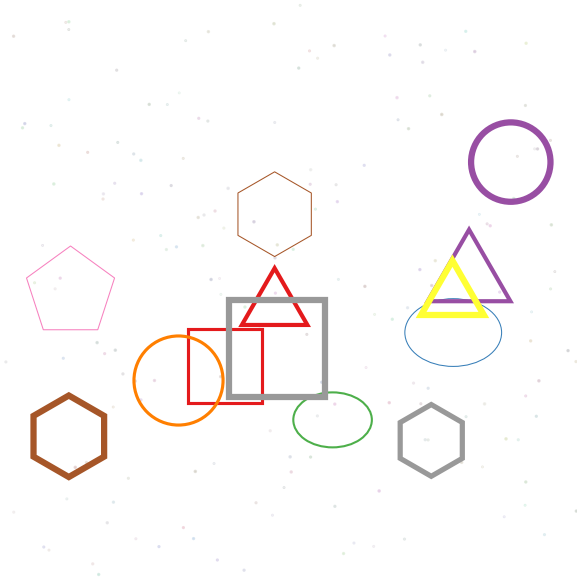[{"shape": "square", "thickness": 1.5, "radius": 0.32, "center": [0.389, 0.365]}, {"shape": "triangle", "thickness": 2, "radius": 0.33, "center": [0.476, 0.469]}, {"shape": "oval", "thickness": 0.5, "radius": 0.42, "center": [0.785, 0.423]}, {"shape": "oval", "thickness": 1, "radius": 0.34, "center": [0.576, 0.272]}, {"shape": "triangle", "thickness": 2, "radius": 0.41, "center": [0.812, 0.519]}, {"shape": "circle", "thickness": 3, "radius": 0.34, "center": [0.884, 0.718]}, {"shape": "circle", "thickness": 1.5, "radius": 0.39, "center": [0.309, 0.34]}, {"shape": "triangle", "thickness": 3, "radius": 0.31, "center": [0.783, 0.485]}, {"shape": "hexagon", "thickness": 0.5, "radius": 0.37, "center": [0.476, 0.628]}, {"shape": "hexagon", "thickness": 3, "radius": 0.35, "center": [0.119, 0.244]}, {"shape": "pentagon", "thickness": 0.5, "radius": 0.4, "center": [0.122, 0.493]}, {"shape": "hexagon", "thickness": 2.5, "radius": 0.31, "center": [0.747, 0.236]}, {"shape": "square", "thickness": 3, "radius": 0.42, "center": [0.48, 0.395]}]